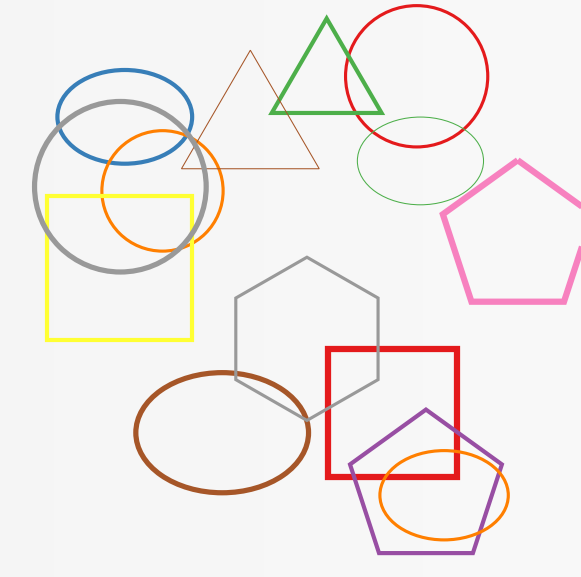[{"shape": "square", "thickness": 3, "radius": 0.55, "center": [0.675, 0.285]}, {"shape": "circle", "thickness": 1.5, "radius": 0.61, "center": [0.717, 0.867]}, {"shape": "oval", "thickness": 2, "radius": 0.58, "center": [0.215, 0.797]}, {"shape": "oval", "thickness": 0.5, "radius": 0.54, "center": [0.723, 0.72]}, {"shape": "triangle", "thickness": 2, "radius": 0.55, "center": [0.562, 0.858]}, {"shape": "pentagon", "thickness": 2, "radius": 0.69, "center": [0.733, 0.153]}, {"shape": "circle", "thickness": 1.5, "radius": 0.52, "center": [0.28, 0.669]}, {"shape": "oval", "thickness": 1.5, "radius": 0.55, "center": [0.764, 0.142]}, {"shape": "square", "thickness": 2, "radius": 0.62, "center": [0.205, 0.535]}, {"shape": "triangle", "thickness": 0.5, "radius": 0.68, "center": [0.431, 0.775]}, {"shape": "oval", "thickness": 2.5, "radius": 0.74, "center": [0.382, 0.25]}, {"shape": "pentagon", "thickness": 3, "radius": 0.68, "center": [0.891, 0.586]}, {"shape": "circle", "thickness": 2.5, "radius": 0.74, "center": [0.207, 0.676]}, {"shape": "hexagon", "thickness": 1.5, "radius": 0.71, "center": [0.528, 0.412]}]